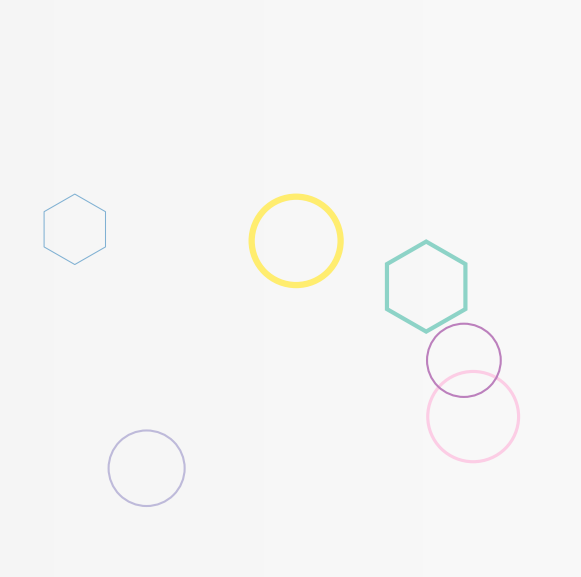[{"shape": "hexagon", "thickness": 2, "radius": 0.39, "center": [0.733, 0.503]}, {"shape": "circle", "thickness": 1, "radius": 0.33, "center": [0.252, 0.188]}, {"shape": "hexagon", "thickness": 0.5, "radius": 0.3, "center": [0.129, 0.602]}, {"shape": "circle", "thickness": 1.5, "radius": 0.39, "center": [0.814, 0.278]}, {"shape": "circle", "thickness": 1, "radius": 0.32, "center": [0.798, 0.375]}, {"shape": "circle", "thickness": 3, "radius": 0.38, "center": [0.509, 0.582]}]